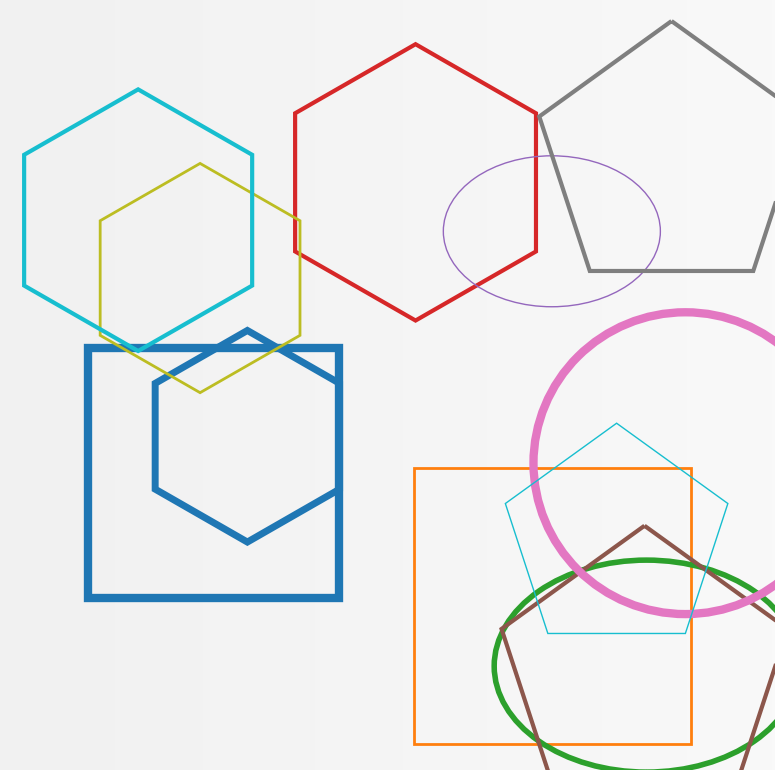[{"shape": "hexagon", "thickness": 2.5, "radius": 0.69, "center": [0.319, 0.433]}, {"shape": "square", "thickness": 3, "radius": 0.81, "center": [0.275, 0.386]}, {"shape": "square", "thickness": 1, "radius": 0.89, "center": [0.713, 0.213]}, {"shape": "oval", "thickness": 2, "radius": 0.98, "center": [0.834, 0.135]}, {"shape": "hexagon", "thickness": 1.5, "radius": 0.9, "center": [0.536, 0.763]}, {"shape": "oval", "thickness": 0.5, "radius": 0.7, "center": [0.712, 0.7]}, {"shape": "pentagon", "thickness": 1.5, "radius": 0.97, "center": [0.832, 0.123]}, {"shape": "circle", "thickness": 3, "radius": 0.98, "center": [0.884, 0.398]}, {"shape": "pentagon", "thickness": 1.5, "radius": 0.9, "center": [0.866, 0.793]}, {"shape": "hexagon", "thickness": 1, "radius": 0.74, "center": [0.258, 0.639]}, {"shape": "pentagon", "thickness": 0.5, "radius": 0.75, "center": [0.796, 0.299]}, {"shape": "hexagon", "thickness": 1.5, "radius": 0.85, "center": [0.178, 0.714]}]